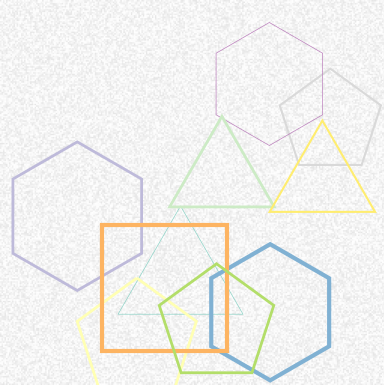[{"shape": "triangle", "thickness": 0.5, "radius": 0.94, "center": [0.469, 0.278]}, {"shape": "pentagon", "thickness": 2, "radius": 0.81, "center": [0.355, 0.115]}, {"shape": "hexagon", "thickness": 2, "radius": 0.97, "center": [0.201, 0.438]}, {"shape": "hexagon", "thickness": 3, "radius": 0.88, "center": [0.702, 0.189]}, {"shape": "square", "thickness": 3, "radius": 0.82, "center": [0.427, 0.252]}, {"shape": "pentagon", "thickness": 2, "radius": 0.78, "center": [0.562, 0.158]}, {"shape": "pentagon", "thickness": 1.5, "radius": 0.69, "center": [0.858, 0.683]}, {"shape": "hexagon", "thickness": 0.5, "radius": 0.8, "center": [0.7, 0.782]}, {"shape": "triangle", "thickness": 2, "radius": 0.78, "center": [0.576, 0.541]}, {"shape": "triangle", "thickness": 1.5, "radius": 0.79, "center": [0.837, 0.529]}]